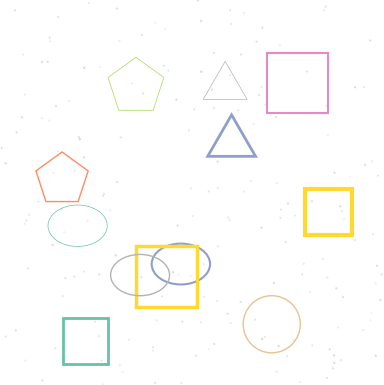[{"shape": "square", "thickness": 2, "radius": 0.29, "center": [0.221, 0.114]}, {"shape": "oval", "thickness": 0.5, "radius": 0.38, "center": [0.202, 0.414]}, {"shape": "pentagon", "thickness": 1, "radius": 0.36, "center": [0.161, 0.534]}, {"shape": "oval", "thickness": 1.5, "radius": 0.38, "center": [0.47, 0.314]}, {"shape": "triangle", "thickness": 2, "radius": 0.36, "center": [0.602, 0.63]}, {"shape": "square", "thickness": 1.5, "radius": 0.39, "center": [0.773, 0.785]}, {"shape": "pentagon", "thickness": 0.5, "radius": 0.38, "center": [0.353, 0.775]}, {"shape": "square", "thickness": 3, "radius": 0.3, "center": [0.854, 0.449]}, {"shape": "square", "thickness": 2.5, "radius": 0.4, "center": [0.433, 0.281]}, {"shape": "circle", "thickness": 1, "radius": 0.37, "center": [0.706, 0.158]}, {"shape": "triangle", "thickness": 0.5, "radius": 0.33, "center": [0.585, 0.775]}, {"shape": "oval", "thickness": 1, "radius": 0.38, "center": [0.364, 0.285]}]